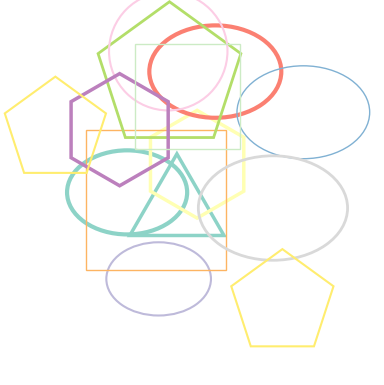[{"shape": "oval", "thickness": 3, "radius": 0.78, "center": [0.33, 0.5]}, {"shape": "triangle", "thickness": 2.5, "radius": 0.71, "center": [0.459, 0.459]}, {"shape": "hexagon", "thickness": 2.5, "radius": 0.7, "center": [0.512, 0.573]}, {"shape": "oval", "thickness": 1.5, "radius": 0.68, "center": [0.412, 0.276]}, {"shape": "oval", "thickness": 3, "radius": 0.86, "center": [0.559, 0.814]}, {"shape": "oval", "thickness": 1, "radius": 0.86, "center": [0.788, 0.708]}, {"shape": "square", "thickness": 1, "radius": 0.91, "center": [0.406, 0.48]}, {"shape": "pentagon", "thickness": 2, "radius": 0.97, "center": [0.44, 0.801]}, {"shape": "circle", "thickness": 1.5, "radius": 0.77, "center": [0.437, 0.867]}, {"shape": "oval", "thickness": 2, "radius": 0.97, "center": [0.709, 0.46]}, {"shape": "hexagon", "thickness": 2.5, "radius": 0.73, "center": [0.311, 0.663]}, {"shape": "square", "thickness": 1, "radius": 0.68, "center": [0.487, 0.75]}, {"shape": "pentagon", "thickness": 1.5, "radius": 0.7, "center": [0.733, 0.213]}, {"shape": "pentagon", "thickness": 1.5, "radius": 0.69, "center": [0.144, 0.663]}]